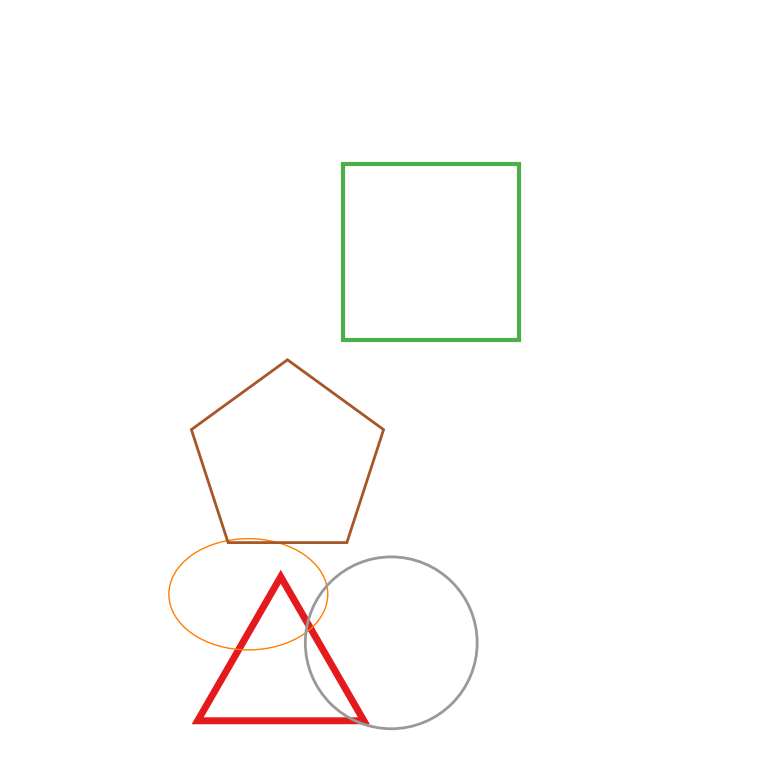[{"shape": "triangle", "thickness": 2.5, "radius": 0.62, "center": [0.365, 0.126]}, {"shape": "square", "thickness": 1.5, "radius": 0.57, "center": [0.56, 0.673]}, {"shape": "oval", "thickness": 0.5, "radius": 0.52, "center": [0.322, 0.228]}, {"shape": "pentagon", "thickness": 1, "radius": 0.66, "center": [0.373, 0.402]}, {"shape": "circle", "thickness": 1, "radius": 0.56, "center": [0.508, 0.165]}]